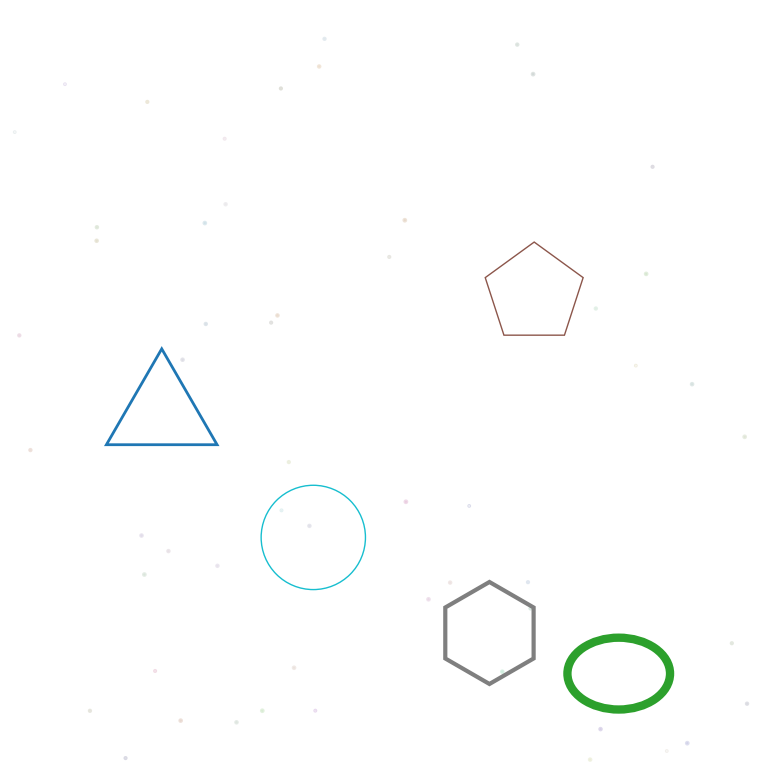[{"shape": "triangle", "thickness": 1, "radius": 0.41, "center": [0.21, 0.464]}, {"shape": "oval", "thickness": 3, "radius": 0.33, "center": [0.804, 0.125]}, {"shape": "pentagon", "thickness": 0.5, "radius": 0.33, "center": [0.694, 0.619]}, {"shape": "hexagon", "thickness": 1.5, "radius": 0.33, "center": [0.636, 0.178]}, {"shape": "circle", "thickness": 0.5, "radius": 0.34, "center": [0.407, 0.302]}]